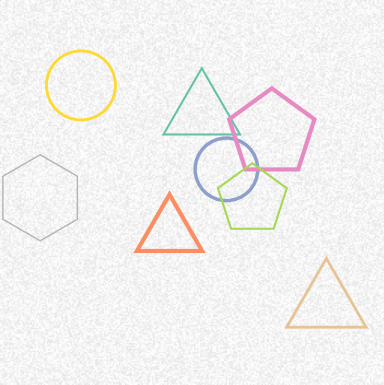[{"shape": "triangle", "thickness": 1.5, "radius": 0.57, "center": [0.524, 0.708]}, {"shape": "triangle", "thickness": 3, "radius": 0.49, "center": [0.44, 0.397]}, {"shape": "circle", "thickness": 2.5, "radius": 0.41, "center": [0.588, 0.56]}, {"shape": "pentagon", "thickness": 3, "radius": 0.58, "center": [0.706, 0.654]}, {"shape": "pentagon", "thickness": 1.5, "radius": 0.47, "center": [0.655, 0.482]}, {"shape": "circle", "thickness": 2, "radius": 0.45, "center": [0.21, 0.778]}, {"shape": "triangle", "thickness": 2, "radius": 0.6, "center": [0.848, 0.21]}, {"shape": "hexagon", "thickness": 1, "radius": 0.56, "center": [0.104, 0.486]}]